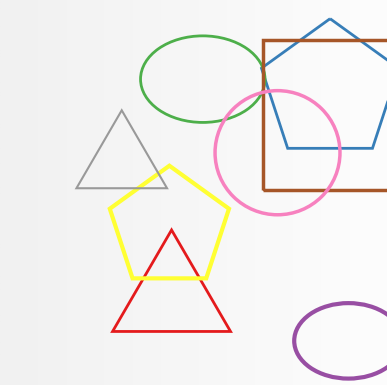[{"shape": "triangle", "thickness": 2, "radius": 0.88, "center": [0.443, 0.227]}, {"shape": "pentagon", "thickness": 2, "radius": 0.93, "center": [0.852, 0.765]}, {"shape": "oval", "thickness": 2, "radius": 0.8, "center": [0.523, 0.794]}, {"shape": "oval", "thickness": 3, "radius": 0.7, "center": [0.899, 0.115]}, {"shape": "pentagon", "thickness": 3, "radius": 0.81, "center": [0.437, 0.408]}, {"shape": "square", "thickness": 2.5, "radius": 0.97, "center": [0.874, 0.702]}, {"shape": "circle", "thickness": 2.5, "radius": 0.81, "center": [0.716, 0.603]}, {"shape": "triangle", "thickness": 1.5, "radius": 0.67, "center": [0.314, 0.579]}]